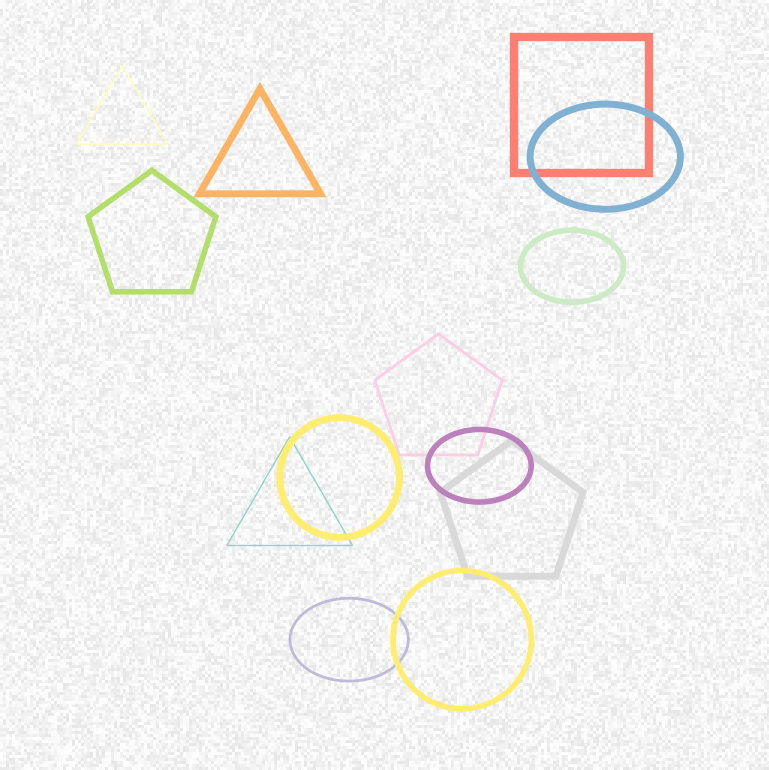[{"shape": "triangle", "thickness": 0.5, "radius": 0.47, "center": [0.376, 0.339]}, {"shape": "triangle", "thickness": 0.5, "radius": 0.34, "center": [0.159, 0.847]}, {"shape": "oval", "thickness": 1, "radius": 0.38, "center": [0.453, 0.169]}, {"shape": "square", "thickness": 3, "radius": 0.44, "center": [0.756, 0.864]}, {"shape": "oval", "thickness": 2.5, "radius": 0.49, "center": [0.786, 0.797]}, {"shape": "triangle", "thickness": 2.5, "radius": 0.45, "center": [0.338, 0.794]}, {"shape": "pentagon", "thickness": 2, "radius": 0.44, "center": [0.197, 0.692]}, {"shape": "pentagon", "thickness": 1, "radius": 0.43, "center": [0.569, 0.479]}, {"shape": "pentagon", "thickness": 2.5, "radius": 0.49, "center": [0.665, 0.331]}, {"shape": "oval", "thickness": 2, "radius": 0.34, "center": [0.623, 0.395]}, {"shape": "oval", "thickness": 2, "radius": 0.33, "center": [0.743, 0.654]}, {"shape": "circle", "thickness": 2, "radius": 0.45, "center": [0.6, 0.169]}, {"shape": "circle", "thickness": 2.5, "radius": 0.39, "center": [0.441, 0.38]}]